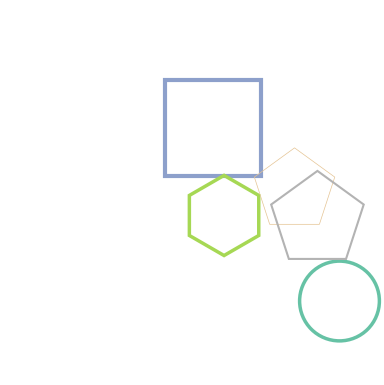[{"shape": "circle", "thickness": 2.5, "radius": 0.52, "center": [0.882, 0.218]}, {"shape": "square", "thickness": 3, "radius": 0.62, "center": [0.554, 0.667]}, {"shape": "hexagon", "thickness": 2.5, "radius": 0.52, "center": [0.582, 0.44]}, {"shape": "pentagon", "thickness": 0.5, "radius": 0.55, "center": [0.765, 0.506]}, {"shape": "pentagon", "thickness": 1.5, "radius": 0.63, "center": [0.825, 0.43]}]